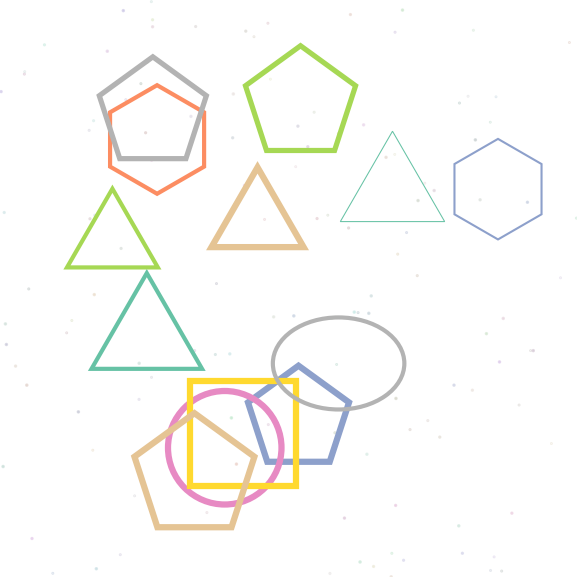[{"shape": "triangle", "thickness": 0.5, "radius": 0.52, "center": [0.68, 0.668]}, {"shape": "triangle", "thickness": 2, "radius": 0.55, "center": [0.254, 0.416]}, {"shape": "hexagon", "thickness": 2, "radius": 0.47, "center": [0.272, 0.758]}, {"shape": "hexagon", "thickness": 1, "radius": 0.44, "center": [0.862, 0.672]}, {"shape": "pentagon", "thickness": 3, "radius": 0.46, "center": [0.517, 0.274]}, {"shape": "circle", "thickness": 3, "radius": 0.49, "center": [0.389, 0.224]}, {"shape": "pentagon", "thickness": 2.5, "radius": 0.5, "center": [0.52, 0.82]}, {"shape": "triangle", "thickness": 2, "radius": 0.45, "center": [0.195, 0.581]}, {"shape": "square", "thickness": 3, "radius": 0.46, "center": [0.421, 0.248]}, {"shape": "triangle", "thickness": 3, "radius": 0.46, "center": [0.446, 0.617]}, {"shape": "pentagon", "thickness": 3, "radius": 0.55, "center": [0.337, 0.175]}, {"shape": "pentagon", "thickness": 2.5, "radius": 0.49, "center": [0.265, 0.803]}, {"shape": "oval", "thickness": 2, "radius": 0.57, "center": [0.586, 0.37]}]